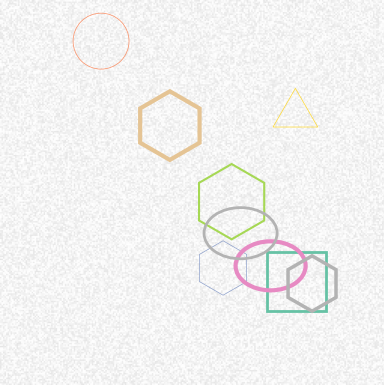[{"shape": "square", "thickness": 2, "radius": 0.39, "center": [0.77, 0.269]}, {"shape": "circle", "thickness": 0.5, "radius": 0.36, "center": [0.262, 0.893]}, {"shape": "hexagon", "thickness": 0.5, "radius": 0.35, "center": [0.579, 0.304]}, {"shape": "oval", "thickness": 3, "radius": 0.45, "center": [0.703, 0.31]}, {"shape": "hexagon", "thickness": 1.5, "radius": 0.49, "center": [0.602, 0.476]}, {"shape": "triangle", "thickness": 0.5, "radius": 0.33, "center": [0.767, 0.704]}, {"shape": "hexagon", "thickness": 3, "radius": 0.45, "center": [0.441, 0.674]}, {"shape": "hexagon", "thickness": 2.5, "radius": 0.36, "center": [0.81, 0.264]}, {"shape": "oval", "thickness": 2, "radius": 0.47, "center": [0.625, 0.394]}]